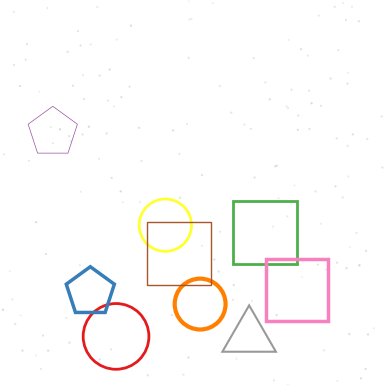[{"shape": "circle", "thickness": 2, "radius": 0.43, "center": [0.301, 0.126]}, {"shape": "pentagon", "thickness": 2.5, "radius": 0.33, "center": [0.235, 0.242]}, {"shape": "square", "thickness": 2, "radius": 0.41, "center": [0.689, 0.396]}, {"shape": "pentagon", "thickness": 0.5, "radius": 0.34, "center": [0.137, 0.657]}, {"shape": "circle", "thickness": 3, "radius": 0.33, "center": [0.52, 0.21]}, {"shape": "circle", "thickness": 2, "radius": 0.34, "center": [0.429, 0.415]}, {"shape": "square", "thickness": 1, "radius": 0.41, "center": [0.465, 0.341]}, {"shape": "square", "thickness": 2.5, "radius": 0.4, "center": [0.771, 0.246]}, {"shape": "triangle", "thickness": 1.5, "radius": 0.4, "center": [0.647, 0.127]}]